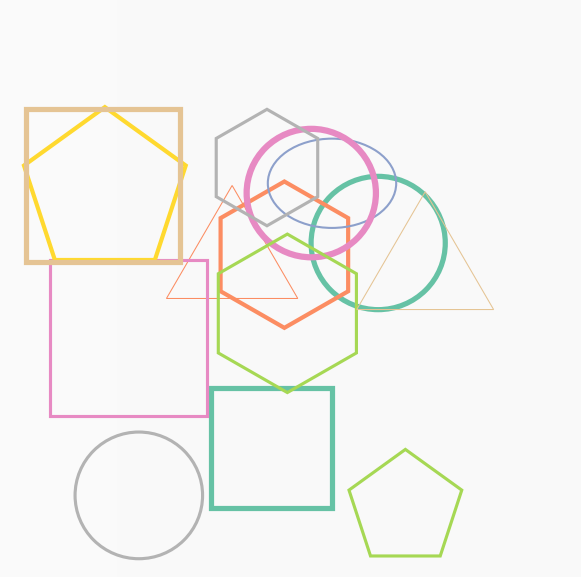[{"shape": "square", "thickness": 2.5, "radius": 0.52, "center": [0.467, 0.223]}, {"shape": "circle", "thickness": 2.5, "radius": 0.58, "center": [0.651, 0.578]}, {"shape": "hexagon", "thickness": 2, "radius": 0.63, "center": [0.489, 0.558]}, {"shape": "triangle", "thickness": 0.5, "radius": 0.65, "center": [0.399, 0.548]}, {"shape": "oval", "thickness": 1, "radius": 0.55, "center": [0.571, 0.682]}, {"shape": "square", "thickness": 1.5, "radius": 0.67, "center": [0.222, 0.414]}, {"shape": "circle", "thickness": 3, "radius": 0.56, "center": [0.536, 0.665]}, {"shape": "hexagon", "thickness": 1.5, "radius": 0.69, "center": [0.494, 0.457]}, {"shape": "pentagon", "thickness": 1.5, "radius": 0.51, "center": [0.697, 0.119]}, {"shape": "pentagon", "thickness": 2, "radius": 0.73, "center": [0.18, 0.667]}, {"shape": "triangle", "thickness": 0.5, "radius": 0.68, "center": [0.731, 0.531]}, {"shape": "square", "thickness": 2.5, "radius": 0.66, "center": [0.177, 0.678]}, {"shape": "hexagon", "thickness": 1.5, "radius": 0.5, "center": [0.459, 0.709]}, {"shape": "circle", "thickness": 1.5, "radius": 0.55, "center": [0.239, 0.141]}]